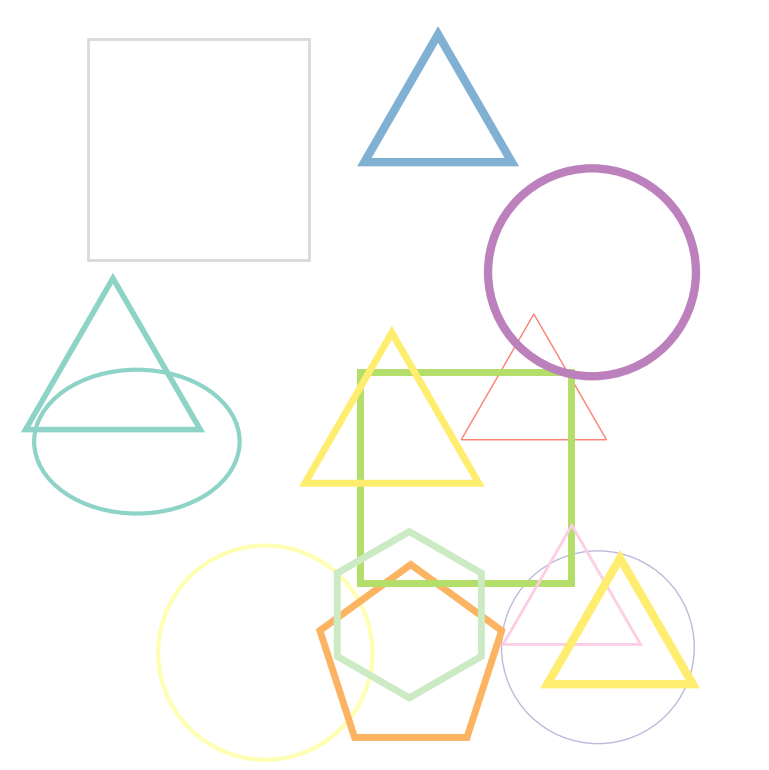[{"shape": "oval", "thickness": 1.5, "radius": 0.67, "center": [0.178, 0.426]}, {"shape": "triangle", "thickness": 2, "radius": 0.65, "center": [0.147, 0.508]}, {"shape": "circle", "thickness": 1.5, "radius": 0.7, "center": [0.345, 0.152]}, {"shape": "circle", "thickness": 0.5, "radius": 0.63, "center": [0.776, 0.159]}, {"shape": "triangle", "thickness": 0.5, "radius": 0.54, "center": [0.693, 0.483]}, {"shape": "triangle", "thickness": 3, "radius": 0.55, "center": [0.569, 0.845]}, {"shape": "pentagon", "thickness": 2.5, "radius": 0.62, "center": [0.533, 0.143]}, {"shape": "square", "thickness": 2.5, "radius": 0.68, "center": [0.605, 0.38]}, {"shape": "triangle", "thickness": 1, "radius": 0.52, "center": [0.743, 0.215]}, {"shape": "square", "thickness": 1, "radius": 0.72, "center": [0.257, 0.806]}, {"shape": "circle", "thickness": 3, "radius": 0.68, "center": [0.769, 0.646]}, {"shape": "hexagon", "thickness": 2.5, "radius": 0.54, "center": [0.532, 0.202]}, {"shape": "triangle", "thickness": 3, "radius": 0.55, "center": [0.805, 0.166]}, {"shape": "triangle", "thickness": 2.5, "radius": 0.65, "center": [0.509, 0.438]}]